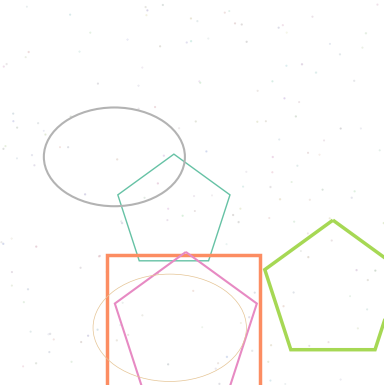[{"shape": "pentagon", "thickness": 1, "radius": 0.77, "center": [0.452, 0.446]}, {"shape": "square", "thickness": 2.5, "radius": 1.0, "center": [0.477, 0.137]}, {"shape": "pentagon", "thickness": 1.5, "radius": 0.97, "center": [0.483, 0.152]}, {"shape": "pentagon", "thickness": 2.5, "radius": 0.93, "center": [0.865, 0.242]}, {"shape": "oval", "thickness": 0.5, "radius": 1.0, "center": [0.441, 0.149]}, {"shape": "oval", "thickness": 1.5, "radius": 0.92, "center": [0.297, 0.593]}]